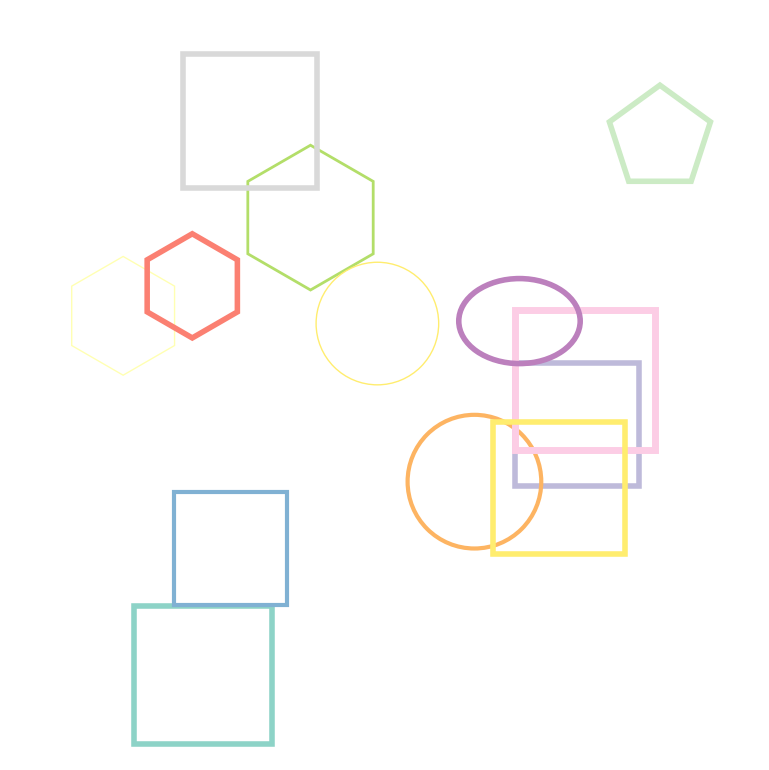[{"shape": "square", "thickness": 2, "radius": 0.45, "center": [0.263, 0.123]}, {"shape": "hexagon", "thickness": 0.5, "radius": 0.39, "center": [0.16, 0.59]}, {"shape": "square", "thickness": 2, "radius": 0.4, "center": [0.75, 0.449]}, {"shape": "hexagon", "thickness": 2, "radius": 0.34, "center": [0.25, 0.629]}, {"shape": "square", "thickness": 1.5, "radius": 0.37, "center": [0.299, 0.288]}, {"shape": "circle", "thickness": 1.5, "radius": 0.43, "center": [0.616, 0.374]}, {"shape": "hexagon", "thickness": 1, "radius": 0.47, "center": [0.403, 0.717]}, {"shape": "square", "thickness": 2.5, "radius": 0.45, "center": [0.76, 0.506]}, {"shape": "square", "thickness": 2, "radius": 0.43, "center": [0.325, 0.843]}, {"shape": "oval", "thickness": 2, "radius": 0.39, "center": [0.675, 0.583]}, {"shape": "pentagon", "thickness": 2, "radius": 0.34, "center": [0.857, 0.82]}, {"shape": "square", "thickness": 2, "radius": 0.43, "center": [0.726, 0.366]}, {"shape": "circle", "thickness": 0.5, "radius": 0.4, "center": [0.49, 0.58]}]